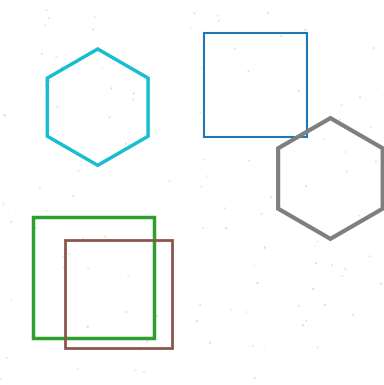[{"shape": "square", "thickness": 1.5, "radius": 0.67, "center": [0.664, 0.779]}, {"shape": "square", "thickness": 2.5, "radius": 0.79, "center": [0.243, 0.279]}, {"shape": "square", "thickness": 2, "radius": 0.7, "center": [0.308, 0.237]}, {"shape": "hexagon", "thickness": 3, "radius": 0.78, "center": [0.858, 0.536]}, {"shape": "hexagon", "thickness": 2.5, "radius": 0.76, "center": [0.254, 0.722]}]